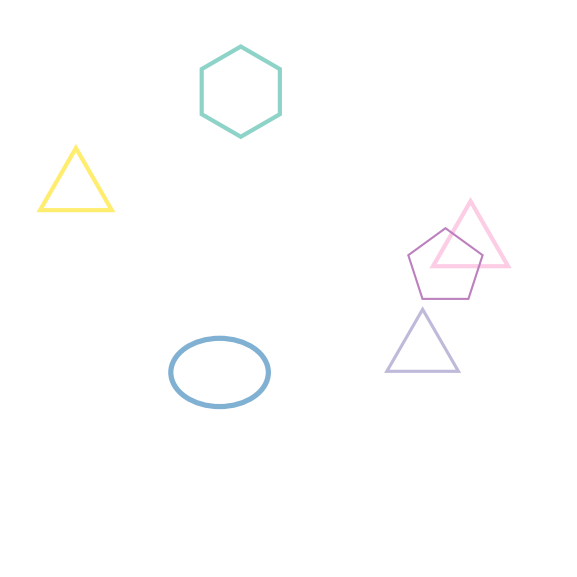[{"shape": "hexagon", "thickness": 2, "radius": 0.39, "center": [0.417, 0.84]}, {"shape": "triangle", "thickness": 1.5, "radius": 0.36, "center": [0.732, 0.392]}, {"shape": "oval", "thickness": 2.5, "radius": 0.42, "center": [0.38, 0.354]}, {"shape": "triangle", "thickness": 2, "radius": 0.38, "center": [0.815, 0.576]}, {"shape": "pentagon", "thickness": 1, "radius": 0.34, "center": [0.771, 0.536]}, {"shape": "triangle", "thickness": 2, "radius": 0.36, "center": [0.131, 0.671]}]